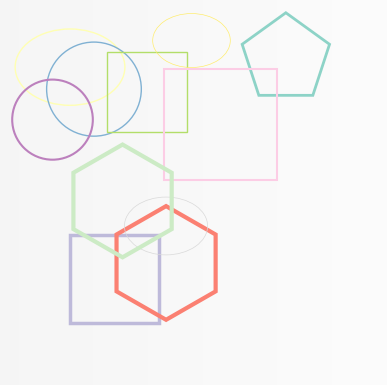[{"shape": "pentagon", "thickness": 2, "radius": 0.59, "center": [0.738, 0.848]}, {"shape": "oval", "thickness": 1, "radius": 0.71, "center": [0.181, 0.826]}, {"shape": "square", "thickness": 2.5, "radius": 0.57, "center": [0.295, 0.275]}, {"shape": "hexagon", "thickness": 3, "radius": 0.74, "center": [0.429, 0.317]}, {"shape": "circle", "thickness": 1, "radius": 0.61, "center": [0.242, 0.769]}, {"shape": "square", "thickness": 1, "radius": 0.51, "center": [0.38, 0.761]}, {"shape": "square", "thickness": 1.5, "radius": 0.72, "center": [0.569, 0.677]}, {"shape": "oval", "thickness": 0.5, "radius": 0.54, "center": [0.428, 0.413]}, {"shape": "circle", "thickness": 1.5, "radius": 0.52, "center": [0.136, 0.689]}, {"shape": "hexagon", "thickness": 3, "radius": 0.73, "center": [0.316, 0.478]}, {"shape": "oval", "thickness": 0.5, "radius": 0.5, "center": [0.494, 0.895]}]